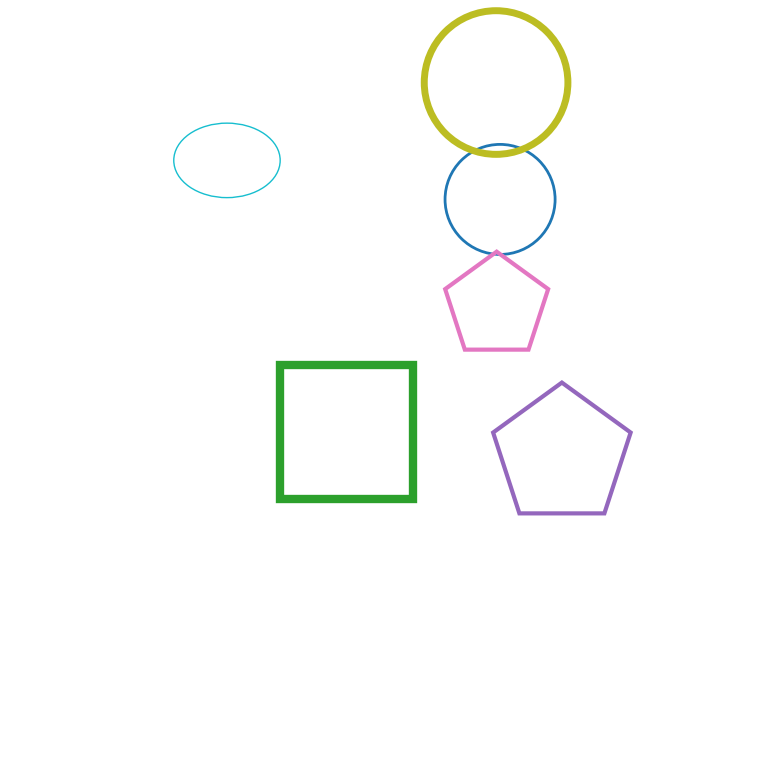[{"shape": "circle", "thickness": 1, "radius": 0.36, "center": [0.649, 0.741]}, {"shape": "square", "thickness": 3, "radius": 0.43, "center": [0.45, 0.439]}, {"shape": "pentagon", "thickness": 1.5, "radius": 0.47, "center": [0.73, 0.409]}, {"shape": "pentagon", "thickness": 1.5, "radius": 0.35, "center": [0.645, 0.603]}, {"shape": "circle", "thickness": 2.5, "radius": 0.47, "center": [0.644, 0.893]}, {"shape": "oval", "thickness": 0.5, "radius": 0.35, "center": [0.295, 0.792]}]